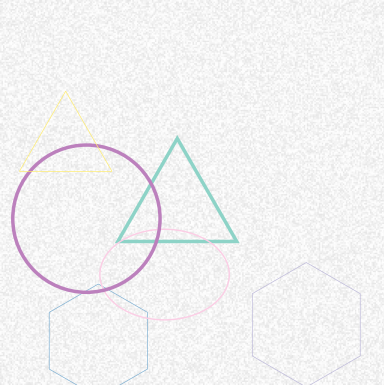[{"shape": "triangle", "thickness": 2.5, "radius": 0.89, "center": [0.46, 0.462]}, {"shape": "hexagon", "thickness": 0.5, "radius": 0.81, "center": [0.796, 0.156]}, {"shape": "hexagon", "thickness": 0.5, "radius": 0.74, "center": [0.255, 0.115]}, {"shape": "oval", "thickness": 1, "radius": 0.84, "center": [0.427, 0.287]}, {"shape": "circle", "thickness": 2.5, "radius": 0.96, "center": [0.224, 0.432]}, {"shape": "triangle", "thickness": 0.5, "radius": 0.69, "center": [0.171, 0.624]}]